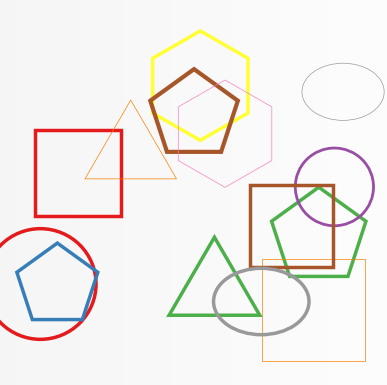[{"shape": "circle", "thickness": 2.5, "radius": 0.72, "center": [0.104, 0.262]}, {"shape": "square", "thickness": 2.5, "radius": 0.56, "center": [0.202, 0.55]}, {"shape": "pentagon", "thickness": 2.5, "radius": 0.55, "center": [0.148, 0.259]}, {"shape": "pentagon", "thickness": 2.5, "radius": 0.64, "center": [0.823, 0.386]}, {"shape": "triangle", "thickness": 2.5, "radius": 0.68, "center": [0.553, 0.249]}, {"shape": "circle", "thickness": 2, "radius": 0.5, "center": [0.863, 0.515]}, {"shape": "triangle", "thickness": 0.5, "radius": 0.68, "center": [0.337, 0.604]}, {"shape": "square", "thickness": 0.5, "radius": 0.66, "center": [0.81, 0.194]}, {"shape": "hexagon", "thickness": 2.5, "radius": 0.71, "center": [0.517, 0.778]}, {"shape": "pentagon", "thickness": 3, "radius": 0.59, "center": [0.501, 0.702]}, {"shape": "square", "thickness": 2.5, "radius": 0.53, "center": [0.753, 0.414]}, {"shape": "hexagon", "thickness": 0.5, "radius": 0.7, "center": [0.581, 0.653]}, {"shape": "oval", "thickness": 0.5, "radius": 0.53, "center": [0.885, 0.762]}, {"shape": "oval", "thickness": 2.5, "radius": 0.62, "center": [0.674, 0.217]}]